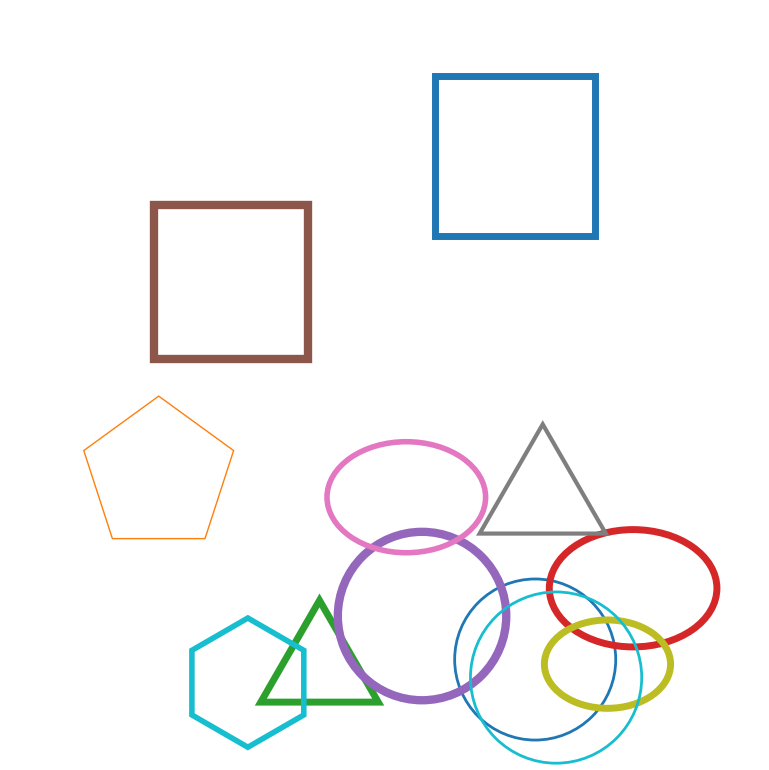[{"shape": "square", "thickness": 2.5, "radius": 0.52, "center": [0.669, 0.797]}, {"shape": "circle", "thickness": 1, "radius": 0.52, "center": [0.695, 0.143]}, {"shape": "pentagon", "thickness": 0.5, "radius": 0.51, "center": [0.206, 0.383]}, {"shape": "triangle", "thickness": 2.5, "radius": 0.44, "center": [0.415, 0.132]}, {"shape": "oval", "thickness": 2.5, "radius": 0.54, "center": [0.822, 0.236]}, {"shape": "circle", "thickness": 3, "radius": 0.55, "center": [0.548, 0.2]}, {"shape": "square", "thickness": 3, "radius": 0.5, "center": [0.3, 0.634]}, {"shape": "oval", "thickness": 2, "radius": 0.51, "center": [0.528, 0.354]}, {"shape": "triangle", "thickness": 1.5, "radius": 0.47, "center": [0.705, 0.354]}, {"shape": "oval", "thickness": 2.5, "radius": 0.41, "center": [0.789, 0.137]}, {"shape": "circle", "thickness": 1, "radius": 0.56, "center": [0.722, 0.12]}, {"shape": "hexagon", "thickness": 2, "radius": 0.42, "center": [0.322, 0.113]}]